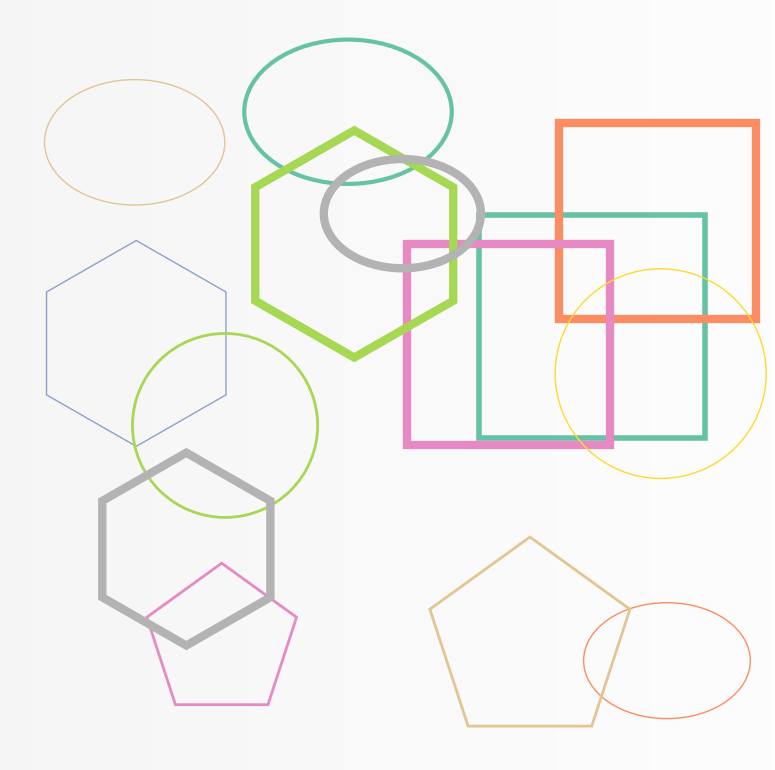[{"shape": "square", "thickness": 2, "radius": 0.73, "center": [0.764, 0.576]}, {"shape": "oval", "thickness": 1.5, "radius": 0.67, "center": [0.449, 0.855]}, {"shape": "oval", "thickness": 0.5, "radius": 0.54, "center": [0.861, 0.142]}, {"shape": "square", "thickness": 3, "radius": 0.63, "center": [0.849, 0.713]}, {"shape": "hexagon", "thickness": 0.5, "radius": 0.67, "center": [0.176, 0.554]}, {"shape": "pentagon", "thickness": 1, "radius": 0.51, "center": [0.286, 0.167]}, {"shape": "square", "thickness": 3, "radius": 0.65, "center": [0.656, 0.552]}, {"shape": "hexagon", "thickness": 3, "radius": 0.74, "center": [0.457, 0.683]}, {"shape": "circle", "thickness": 1, "radius": 0.6, "center": [0.29, 0.447]}, {"shape": "circle", "thickness": 0.5, "radius": 0.68, "center": [0.852, 0.515]}, {"shape": "oval", "thickness": 0.5, "radius": 0.58, "center": [0.174, 0.815]}, {"shape": "pentagon", "thickness": 1, "radius": 0.68, "center": [0.684, 0.167]}, {"shape": "oval", "thickness": 3, "radius": 0.51, "center": [0.519, 0.723]}, {"shape": "hexagon", "thickness": 3, "radius": 0.63, "center": [0.24, 0.287]}]